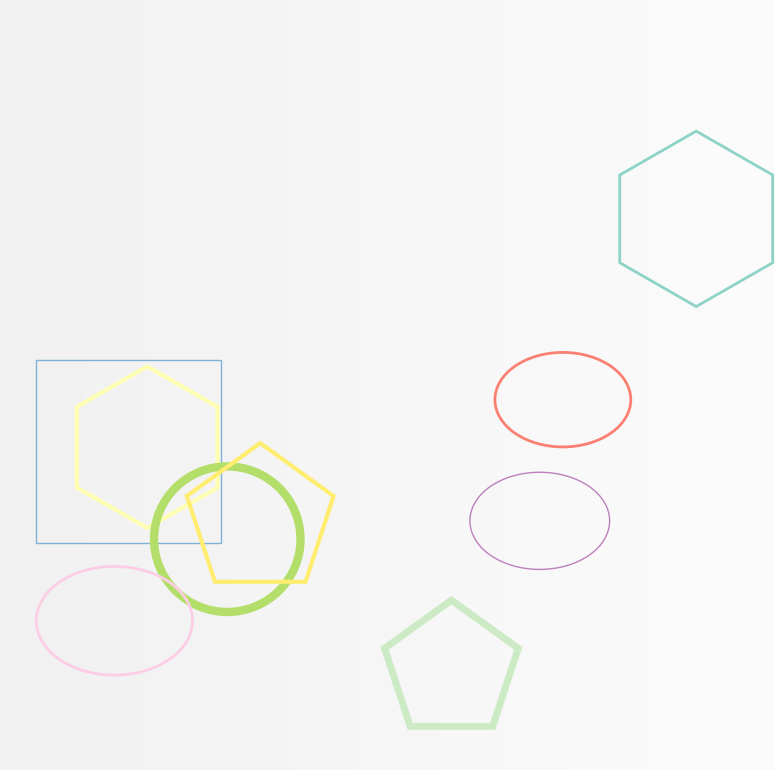[{"shape": "hexagon", "thickness": 1, "radius": 0.57, "center": [0.898, 0.716]}, {"shape": "hexagon", "thickness": 1.5, "radius": 0.52, "center": [0.19, 0.419]}, {"shape": "oval", "thickness": 1, "radius": 0.44, "center": [0.726, 0.481]}, {"shape": "square", "thickness": 0.5, "radius": 0.6, "center": [0.166, 0.414]}, {"shape": "circle", "thickness": 3, "radius": 0.47, "center": [0.293, 0.3]}, {"shape": "oval", "thickness": 1, "radius": 0.5, "center": [0.148, 0.194]}, {"shape": "oval", "thickness": 0.5, "radius": 0.45, "center": [0.696, 0.324]}, {"shape": "pentagon", "thickness": 2.5, "radius": 0.45, "center": [0.583, 0.13]}, {"shape": "pentagon", "thickness": 1.5, "radius": 0.5, "center": [0.336, 0.325]}]